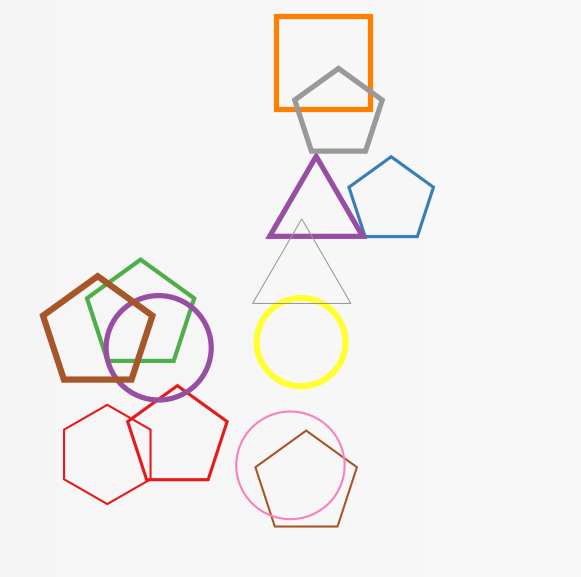[{"shape": "hexagon", "thickness": 1, "radius": 0.43, "center": [0.185, 0.212]}, {"shape": "pentagon", "thickness": 1.5, "radius": 0.45, "center": [0.305, 0.241]}, {"shape": "pentagon", "thickness": 1.5, "radius": 0.38, "center": [0.673, 0.651]}, {"shape": "pentagon", "thickness": 2, "radius": 0.48, "center": [0.242, 0.453]}, {"shape": "triangle", "thickness": 2.5, "radius": 0.46, "center": [0.544, 0.636]}, {"shape": "circle", "thickness": 2.5, "radius": 0.45, "center": [0.273, 0.397]}, {"shape": "square", "thickness": 2.5, "radius": 0.4, "center": [0.556, 0.892]}, {"shape": "circle", "thickness": 3, "radius": 0.38, "center": [0.518, 0.407]}, {"shape": "pentagon", "thickness": 3, "radius": 0.49, "center": [0.168, 0.422]}, {"shape": "pentagon", "thickness": 1, "radius": 0.46, "center": [0.527, 0.162]}, {"shape": "circle", "thickness": 1, "radius": 0.47, "center": [0.5, 0.193]}, {"shape": "pentagon", "thickness": 2.5, "radius": 0.4, "center": [0.582, 0.801]}, {"shape": "triangle", "thickness": 0.5, "radius": 0.49, "center": [0.519, 0.522]}]